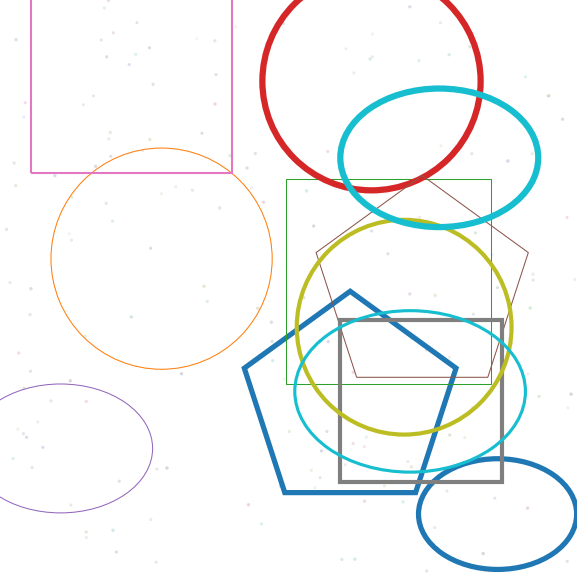[{"shape": "oval", "thickness": 2.5, "radius": 0.68, "center": [0.862, 0.109]}, {"shape": "pentagon", "thickness": 2.5, "radius": 0.96, "center": [0.606, 0.302]}, {"shape": "circle", "thickness": 0.5, "radius": 0.96, "center": [0.28, 0.551]}, {"shape": "square", "thickness": 0.5, "radius": 0.89, "center": [0.673, 0.511]}, {"shape": "circle", "thickness": 3, "radius": 0.94, "center": [0.643, 0.858]}, {"shape": "oval", "thickness": 0.5, "radius": 0.8, "center": [0.105, 0.223]}, {"shape": "pentagon", "thickness": 0.5, "radius": 0.97, "center": [0.731, 0.502]}, {"shape": "square", "thickness": 1, "radius": 0.87, "center": [0.227, 0.874]}, {"shape": "square", "thickness": 2, "radius": 0.7, "center": [0.729, 0.305]}, {"shape": "circle", "thickness": 2, "radius": 0.93, "center": [0.7, 0.433]}, {"shape": "oval", "thickness": 1.5, "radius": 1.0, "center": [0.71, 0.321]}, {"shape": "oval", "thickness": 3, "radius": 0.86, "center": [0.761, 0.726]}]